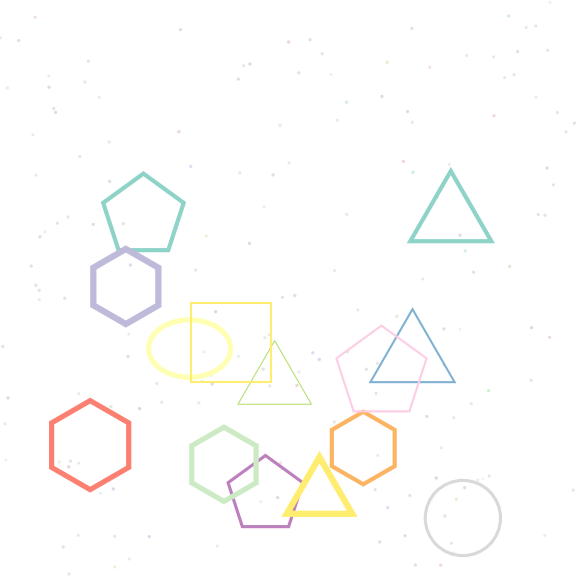[{"shape": "pentagon", "thickness": 2, "radius": 0.37, "center": [0.248, 0.625]}, {"shape": "triangle", "thickness": 2, "radius": 0.41, "center": [0.781, 0.622]}, {"shape": "oval", "thickness": 2.5, "radius": 0.36, "center": [0.328, 0.396]}, {"shape": "hexagon", "thickness": 3, "radius": 0.33, "center": [0.218, 0.503]}, {"shape": "hexagon", "thickness": 2.5, "radius": 0.39, "center": [0.156, 0.228]}, {"shape": "triangle", "thickness": 1, "radius": 0.42, "center": [0.714, 0.38]}, {"shape": "hexagon", "thickness": 2, "radius": 0.31, "center": [0.629, 0.223]}, {"shape": "triangle", "thickness": 0.5, "radius": 0.37, "center": [0.476, 0.336]}, {"shape": "pentagon", "thickness": 1, "radius": 0.41, "center": [0.661, 0.353]}, {"shape": "circle", "thickness": 1.5, "radius": 0.33, "center": [0.802, 0.102]}, {"shape": "pentagon", "thickness": 1.5, "radius": 0.34, "center": [0.46, 0.142]}, {"shape": "hexagon", "thickness": 2.5, "radius": 0.32, "center": [0.388, 0.195]}, {"shape": "square", "thickness": 1, "radius": 0.34, "center": [0.4, 0.407]}, {"shape": "triangle", "thickness": 3, "radius": 0.33, "center": [0.553, 0.142]}]